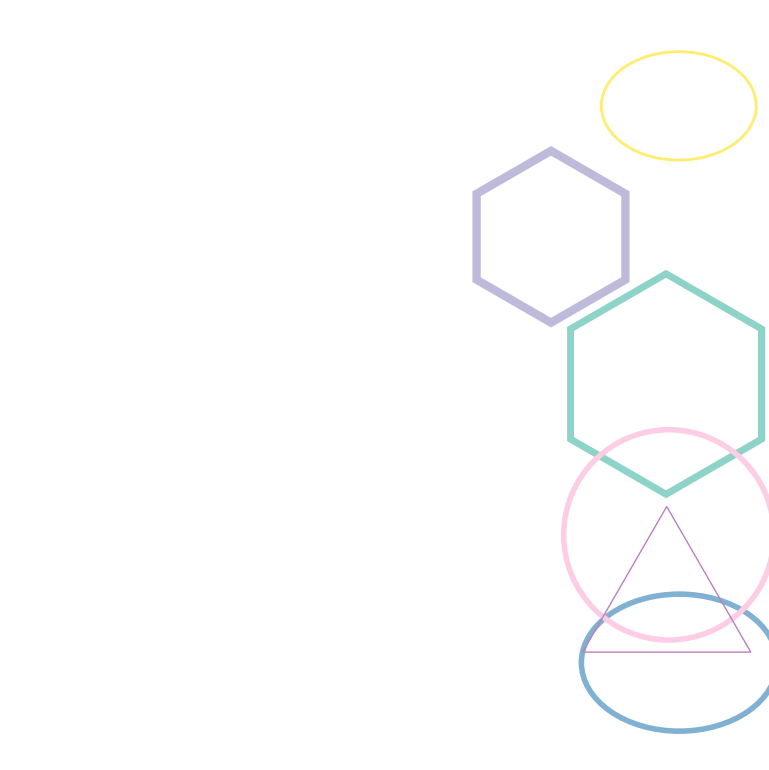[{"shape": "hexagon", "thickness": 2.5, "radius": 0.72, "center": [0.865, 0.501]}, {"shape": "hexagon", "thickness": 3, "radius": 0.56, "center": [0.716, 0.693]}, {"shape": "oval", "thickness": 2, "radius": 0.64, "center": [0.882, 0.139]}, {"shape": "circle", "thickness": 2, "radius": 0.68, "center": [0.869, 0.305]}, {"shape": "triangle", "thickness": 0.5, "radius": 0.63, "center": [0.866, 0.216]}, {"shape": "oval", "thickness": 1, "radius": 0.5, "center": [0.881, 0.863]}]